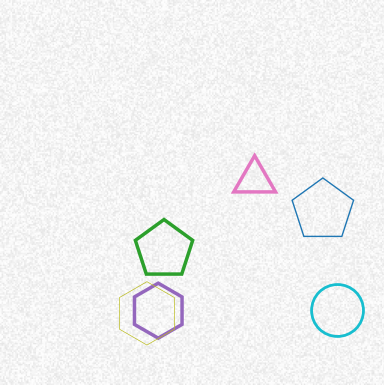[{"shape": "pentagon", "thickness": 1, "radius": 0.42, "center": [0.839, 0.454]}, {"shape": "pentagon", "thickness": 2.5, "radius": 0.39, "center": [0.426, 0.351]}, {"shape": "hexagon", "thickness": 2.5, "radius": 0.36, "center": [0.411, 0.193]}, {"shape": "triangle", "thickness": 2.5, "radius": 0.31, "center": [0.661, 0.533]}, {"shape": "hexagon", "thickness": 0.5, "radius": 0.41, "center": [0.382, 0.186]}, {"shape": "circle", "thickness": 2, "radius": 0.34, "center": [0.877, 0.194]}]